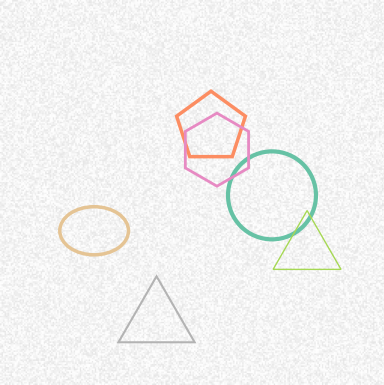[{"shape": "circle", "thickness": 3, "radius": 0.57, "center": [0.706, 0.493]}, {"shape": "pentagon", "thickness": 2.5, "radius": 0.47, "center": [0.548, 0.669]}, {"shape": "hexagon", "thickness": 2, "radius": 0.47, "center": [0.564, 0.611]}, {"shape": "triangle", "thickness": 1, "radius": 0.51, "center": [0.798, 0.351]}, {"shape": "oval", "thickness": 2.5, "radius": 0.45, "center": [0.245, 0.401]}, {"shape": "triangle", "thickness": 1.5, "radius": 0.57, "center": [0.407, 0.168]}]